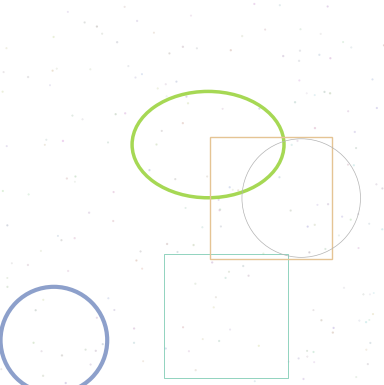[{"shape": "square", "thickness": 0.5, "radius": 0.8, "center": [0.587, 0.18]}, {"shape": "circle", "thickness": 3, "radius": 0.69, "center": [0.14, 0.116]}, {"shape": "oval", "thickness": 2.5, "radius": 0.99, "center": [0.54, 0.624]}, {"shape": "square", "thickness": 1, "radius": 0.8, "center": [0.704, 0.486]}, {"shape": "circle", "thickness": 0.5, "radius": 0.77, "center": [0.782, 0.486]}]